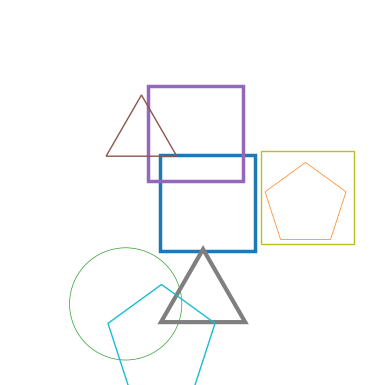[{"shape": "square", "thickness": 2.5, "radius": 0.62, "center": [0.539, 0.473]}, {"shape": "pentagon", "thickness": 0.5, "radius": 0.55, "center": [0.794, 0.468]}, {"shape": "circle", "thickness": 0.5, "radius": 0.73, "center": [0.326, 0.211]}, {"shape": "square", "thickness": 2.5, "radius": 0.62, "center": [0.507, 0.654]}, {"shape": "triangle", "thickness": 1, "radius": 0.53, "center": [0.367, 0.647]}, {"shape": "triangle", "thickness": 3, "radius": 0.63, "center": [0.527, 0.226]}, {"shape": "square", "thickness": 1, "radius": 0.6, "center": [0.799, 0.486]}, {"shape": "pentagon", "thickness": 1, "radius": 0.73, "center": [0.42, 0.115]}]